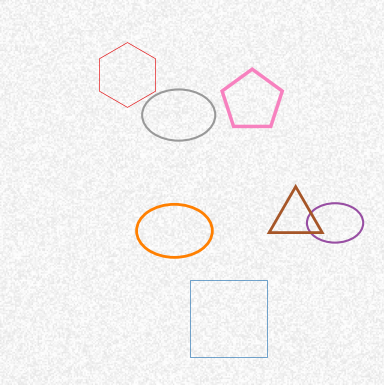[{"shape": "hexagon", "thickness": 0.5, "radius": 0.42, "center": [0.331, 0.805]}, {"shape": "square", "thickness": 0.5, "radius": 0.5, "center": [0.594, 0.173]}, {"shape": "oval", "thickness": 1.5, "radius": 0.37, "center": [0.87, 0.421]}, {"shape": "oval", "thickness": 2, "radius": 0.49, "center": [0.453, 0.4]}, {"shape": "triangle", "thickness": 2, "radius": 0.4, "center": [0.768, 0.436]}, {"shape": "pentagon", "thickness": 2.5, "radius": 0.41, "center": [0.655, 0.738]}, {"shape": "oval", "thickness": 1.5, "radius": 0.47, "center": [0.464, 0.701]}]